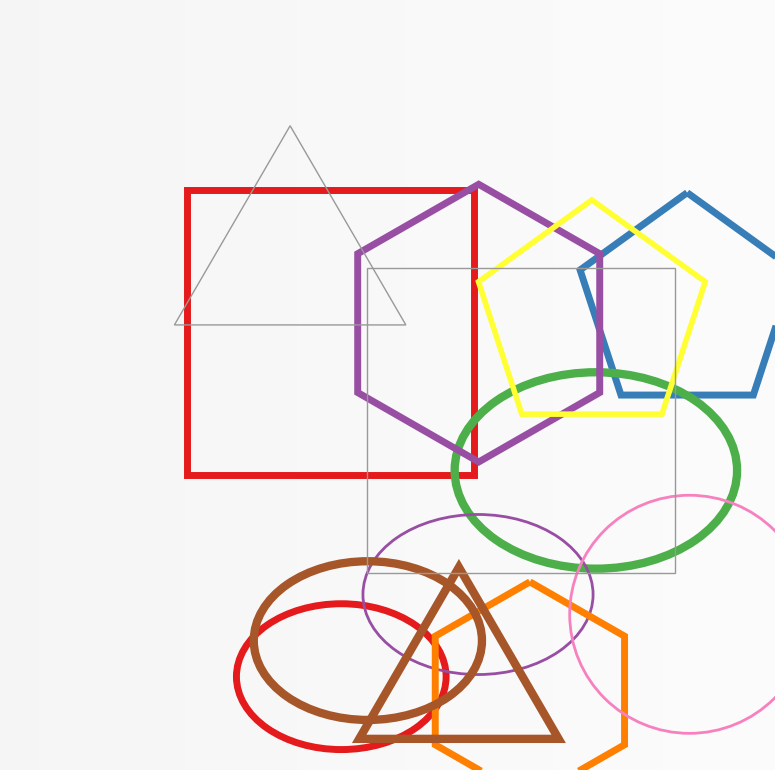[{"shape": "oval", "thickness": 2.5, "radius": 0.68, "center": [0.44, 0.121]}, {"shape": "square", "thickness": 2.5, "radius": 0.93, "center": [0.426, 0.569]}, {"shape": "pentagon", "thickness": 2.5, "radius": 0.73, "center": [0.887, 0.604]}, {"shape": "oval", "thickness": 3, "radius": 0.91, "center": [0.769, 0.389]}, {"shape": "hexagon", "thickness": 2.5, "radius": 0.9, "center": [0.618, 0.58]}, {"shape": "oval", "thickness": 1, "radius": 0.74, "center": [0.617, 0.228]}, {"shape": "hexagon", "thickness": 2.5, "radius": 0.71, "center": [0.684, 0.103]}, {"shape": "pentagon", "thickness": 2, "radius": 0.77, "center": [0.764, 0.587]}, {"shape": "oval", "thickness": 3, "radius": 0.74, "center": [0.475, 0.168]}, {"shape": "triangle", "thickness": 3, "radius": 0.74, "center": [0.592, 0.115]}, {"shape": "circle", "thickness": 1, "radius": 0.77, "center": [0.89, 0.202]}, {"shape": "triangle", "thickness": 0.5, "radius": 0.86, "center": [0.374, 0.664]}, {"shape": "square", "thickness": 0.5, "radius": 0.99, "center": [0.673, 0.454]}]